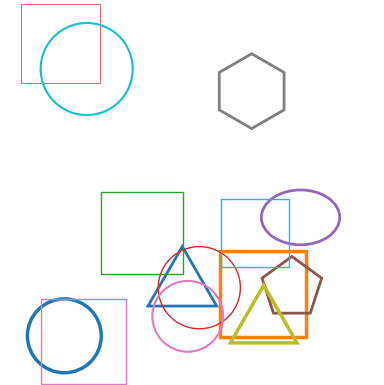[{"shape": "triangle", "thickness": 2, "radius": 0.52, "center": [0.474, 0.257]}, {"shape": "circle", "thickness": 2.5, "radius": 0.48, "center": [0.167, 0.128]}, {"shape": "square", "thickness": 2.5, "radius": 0.56, "center": [0.684, 0.235]}, {"shape": "square", "thickness": 1, "radius": 0.53, "center": [0.369, 0.394]}, {"shape": "square", "thickness": 0.5, "radius": 0.51, "center": [0.158, 0.887]}, {"shape": "circle", "thickness": 1, "radius": 0.53, "center": [0.518, 0.253]}, {"shape": "oval", "thickness": 2, "radius": 0.51, "center": [0.781, 0.435]}, {"shape": "pentagon", "thickness": 2, "radius": 0.41, "center": [0.758, 0.252]}, {"shape": "square", "thickness": 1, "radius": 0.55, "center": [0.217, 0.113]}, {"shape": "circle", "thickness": 1.5, "radius": 0.46, "center": [0.488, 0.178]}, {"shape": "hexagon", "thickness": 2, "radius": 0.49, "center": [0.654, 0.763]}, {"shape": "triangle", "thickness": 2.5, "radius": 0.5, "center": [0.685, 0.159]}, {"shape": "circle", "thickness": 1.5, "radius": 0.6, "center": [0.225, 0.821]}, {"shape": "square", "thickness": 1, "radius": 0.44, "center": [0.663, 0.395]}]